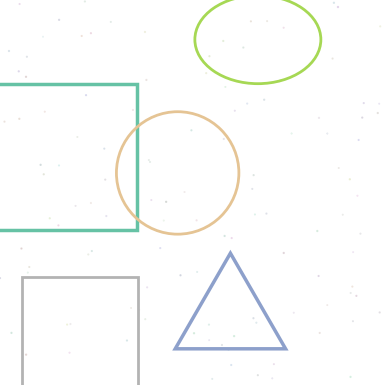[{"shape": "square", "thickness": 2.5, "radius": 0.95, "center": [0.165, 0.593]}, {"shape": "triangle", "thickness": 2.5, "radius": 0.83, "center": [0.598, 0.177]}, {"shape": "oval", "thickness": 2, "radius": 0.82, "center": [0.67, 0.897]}, {"shape": "circle", "thickness": 2, "radius": 0.8, "center": [0.461, 0.551]}, {"shape": "square", "thickness": 2, "radius": 0.75, "center": [0.208, 0.129]}]